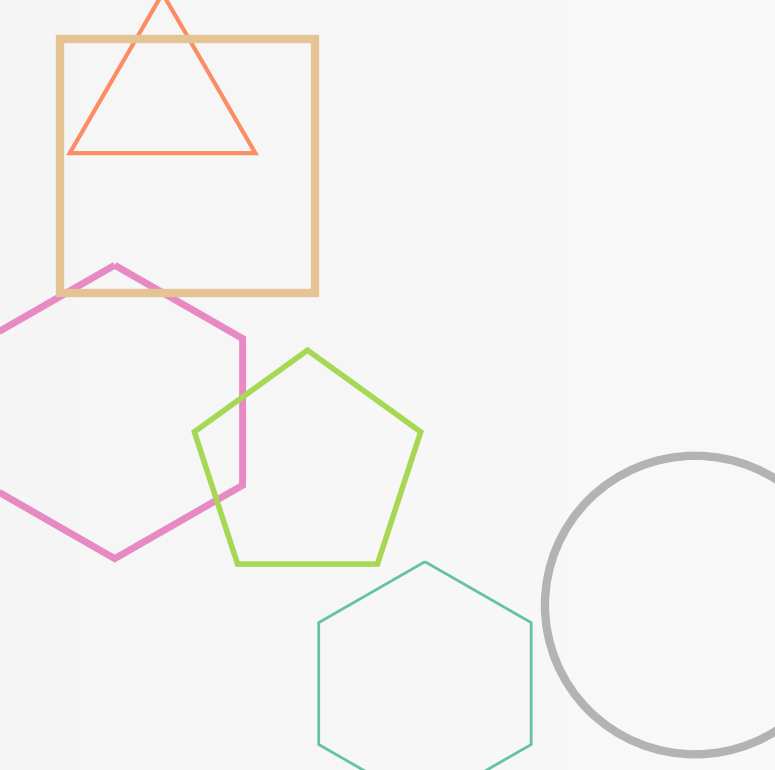[{"shape": "hexagon", "thickness": 1, "radius": 0.79, "center": [0.548, 0.112]}, {"shape": "triangle", "thickness": 1.5, "radius": 0.69, "center": [0.21, 0.87]}, {"shape": "hexagon", "thickness": 2.5, "radius": 0.95, "center": [0.148, 0.465]}, {"shape": "pentagon", "thickness": 2, "radius": 0.77, "center": [0.397, 0.392]}, {"shape": "square", "thickness": 3, "radius": 0.82, "center": [0.242, 0.784]}, {"shape": "circle", "thickness": 3, "radius": 0.97, "center": [0.897, 0.214]}]